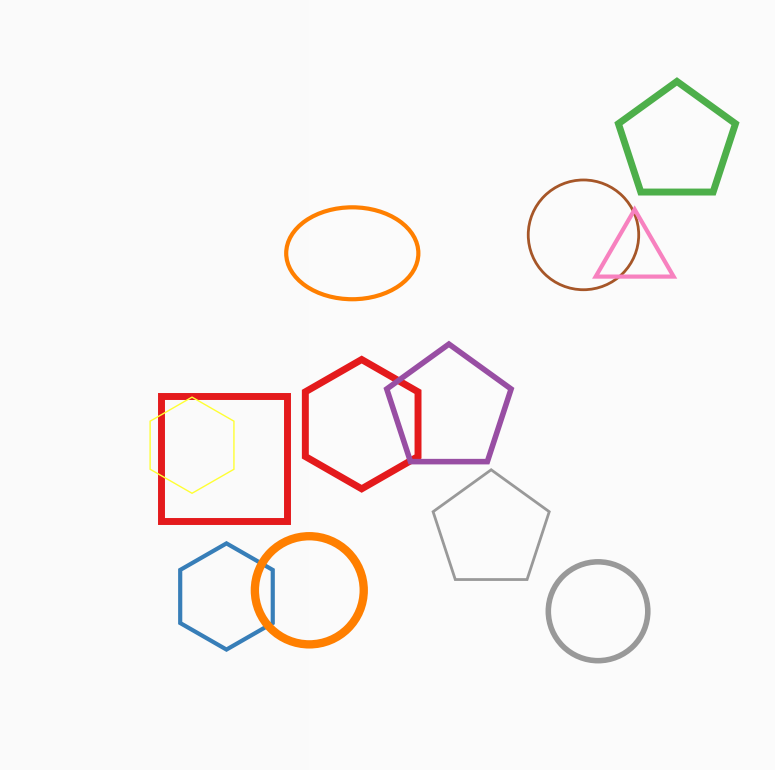[{"shape": "square", "thickness": 2.5, "radius": 0.41, "center": [0.289, 0.405]}, {"shape": "hexagon", "thickness": 2.5, "radius": 0.42, "center": [0.467, 0.449]}, {"shape": "hexagon", "thickness": 1.5, "radius": 0.34, "center": [0.292, 0.225]}, {"shape": "pentagon", "thickness": 2.5, "radius": 0.4, "center": [0.873, 0.815]}, {"shape": "pentagon", "thickness": 2, "radius": 0.42, "center": [0.579, 0.469]}, {"shape": "oval", "thickness": 1.5, "radius": 0.43, "center": [0.455, 0.671]}, {"shape": "circle", "thickness": 3, "radius": 0.35, "center": [0.399, 0.233]}, {"shape": "hexagon", "thickness": 0.5, "radius": 0.31, "center": [0.248, 0.422]}, {"shape": "circle", "thickness": 1, "radius": 0.36, "center": [0.753, 0.695]}, {"shape": "triangle", "thickness": 1.5, "radius": 0.29, "center": [0.819, 0.67]}, {"shape": "pentagon", "thickness": 1, "radius": 0.39, "center": [0.634, 0.311]}, {"shape": "circle", "thickness": 2, "radius": 0.32, "center": [0.772, 0.206]}]